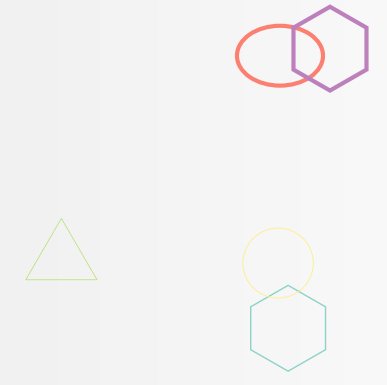[{"shape": "hexagon", "thickness": 1, "radius": 0.56, "center": [0.744, 0.147]}, {"shape": "oval", "thickness": 3, "radius": 0.56, "center": [0.723, 0.855]}, {"shape": "triangle", "thickness": 0.5, "radius": 0.53, "center": [0.158, 0.326]}, {"shape": "hexagon", "thickness": 3, "radius": 0.54, "center": [0.852, 0.874]}, {"shape": "circle", "thickness": 0.5, "radius": 0.45, "center": [0.718, 0.317]}]